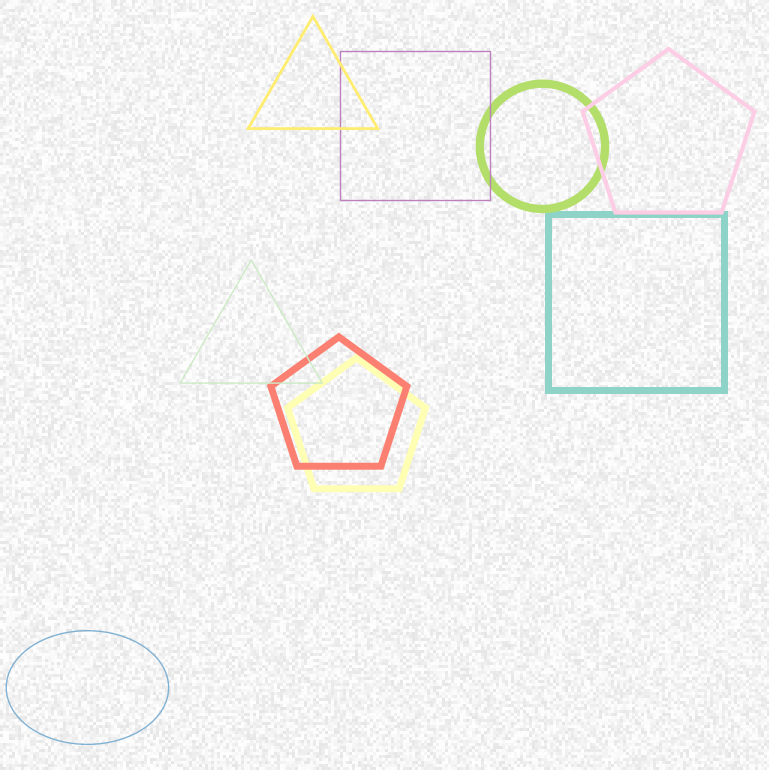[{"shape": "square", "thickness": 2.5, "radius": 0.57, "center": [0.826, 0.608]}, {"shape": "pentagon", "thickness": 2.5, "radius": 0.47, "center": [0.463, 0.441]}, {"shape": "pentagon", "thickness": 2.5, "radius": 0.46, "center": [0.44, 0.47]}, {"shape": "oval", "thickness": 0.5, "radius": 0.53, "center": [0.114, 0.107]}, {"shape": "circle", "thickness": 3, "radius": 0.41, "center": [0.704, 0.81]}, {"shape": "pentagon", "thickness": 1.5, "radius": 0.59, "center": [0.868, 0.819]}, {"shape": "square", "thickness": 0.5, "radius": 0.48, "center": [0.539, 0.837]}, {"shape": "triangle", "thickness": 0.5, "radius": 0.53, "center": [0.326, 0.556]}, {"shape": "triangle", "thickness": 1, "radius": 0.49, "center": [0.406, 0.882]}]